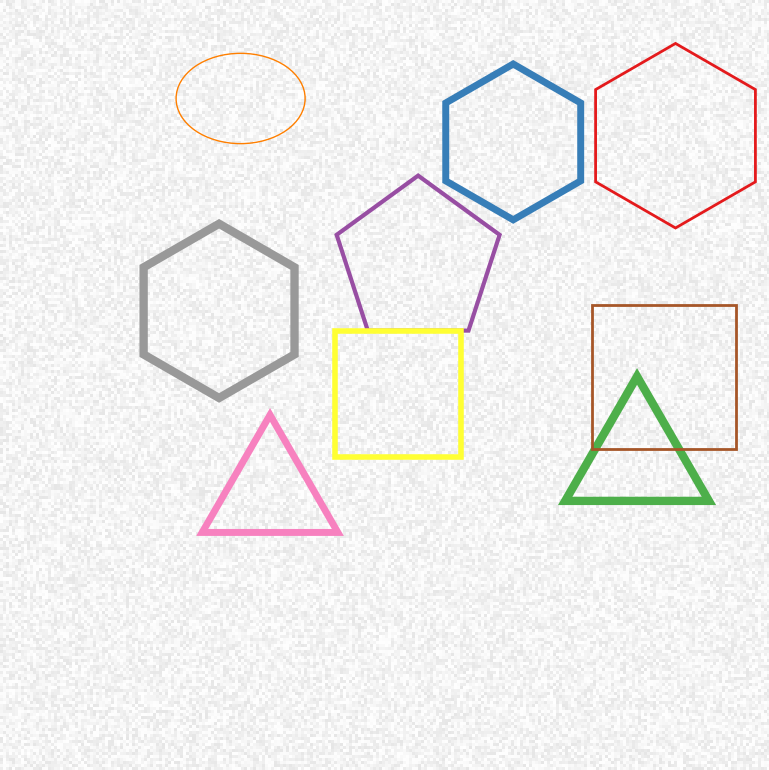[{"shape": "hexagon", "thickness": 1, "radius": 0.6, "center": [0.877, 0.824]}, {"shape": "hexagon", "thickness": 2.5, "radius": 0.51, "center": [0.667, 0.816]}, {"shape": "triangle", "thickness": 3, "radius": 0.54, "center": [0.827, 0.403]}, {"shape": "pentagon", "thickness": 1.5, "radius": 0.56, "center": [0.543, 0.661]}, {"shape": "oval", "thickness": 0.5, "radius": 0.42, "center": [0.312, 0.872]}, {"shape": "square", "thickness": 2, "radius": 0.41, "center": [0.517, 0.488]}, {"shape": "square", "thickness": 1, "radius": 0.47, "center": [0.862, 0.51]}, {"shape": "triangle", "thickness": 2.5, "radius": 0.51, "center": [0.351, 0.359]}, {"shape": "hexagon", "thickness": 3, "radius": 0.57, "center": [0.285, 0.596]}]